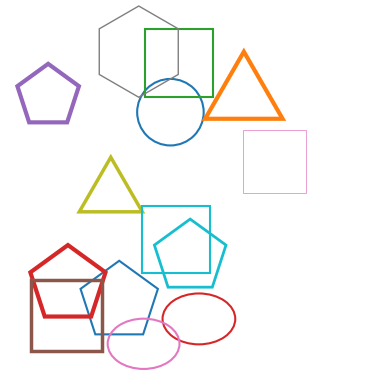[{"shape": "circle", "thickness": 1.5, "radius": 0.43, "center": [0.443, 0.709]}, {"shape": "pentagon", "thickness": 1.5, "radius": 0.53, "center": [0.31, 0.217]}, {"shape": "triangle", "thickness": 3, "radius": 0.58, "center": [0.633, 0.75]}, {"shape": "square", "thickness": 1.5, "radius": 0.44, "center": [0.464, 0.836]}, {"shape": "oval", "thickness": 1.5, "radius": 0.47, "center": [0.517, 0.172]}, {"shape": "pentagon", "thickness": 3, "radius": 0.51, "center": [0.176, 0.261]}, {"shape": "pentagon", "thickness": 3, "radius": 0.42, "center": [0.125, 0.75]}, {"shape": "square", "thickness": 2.5, "radius": 0.46, "center": [0.173, 0.179]}, {"shape": "oval", "thickness": 1.5, "radius": 0.47, "center": [0.373, 0.107]}, {"shape": "square", "thickness": 0.5, "radius": 0.41, "center": [0.712, 0.58]}, {"shape": "hexagon", "thickness": 1, "radius": 0.59, "center": [0.36, 0.866]}, {"shape": "triangle", "thickness": 2.5, "radius": 0.47, "center": [0.288, 0.497]}, {"shape": "pentagon", "thickness": 2, "radius": 0.49, "center": [0.494, 0.333]}, {"shape": "square", "thickness": 1.5, "radius": 0.44, "center": [0.457, 0.378]}]